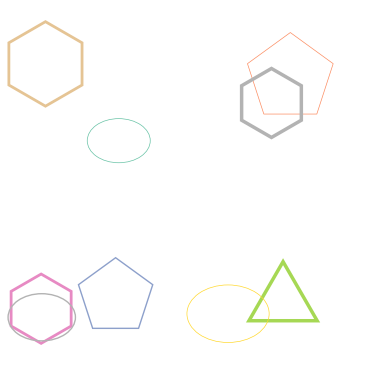[{"shape": "oval", "thickness": 0.5, "radius": 0.41, "center": [0.308, 0.635]}, {"shape": "pentagon", "thickness": 0.5, "radius": 0.59, "center": [0.754, 0.798]}, {"shape": "pentagon", "thickness": 1, "radius": 0.51, "center": [0.3, 0.229]}, {"shape": "hexagon", "thickness": 2, "radius": 0.45, "center": [0.107, 0.198]}, {"shape": "triangle", "thickness": 2.5, "radius": 0.51, "center": [0.735, 0.218]}, {"shape": "oval", "thickness": 0.5, "radius": 0.53, "center": [0.592, 0.185]}, {"shape": "hexagon", "thickness": 2, "radius": 0.55, "center": [0.118, 0.834]}, {"shape": "oval", "thickness": 1, "radius": 0.44, "center": [0.108, 0.176]}, {"shape": "hexagon", "thickness": 2.5, "radius": 0.45, "center": [0.705, 0.733]}]